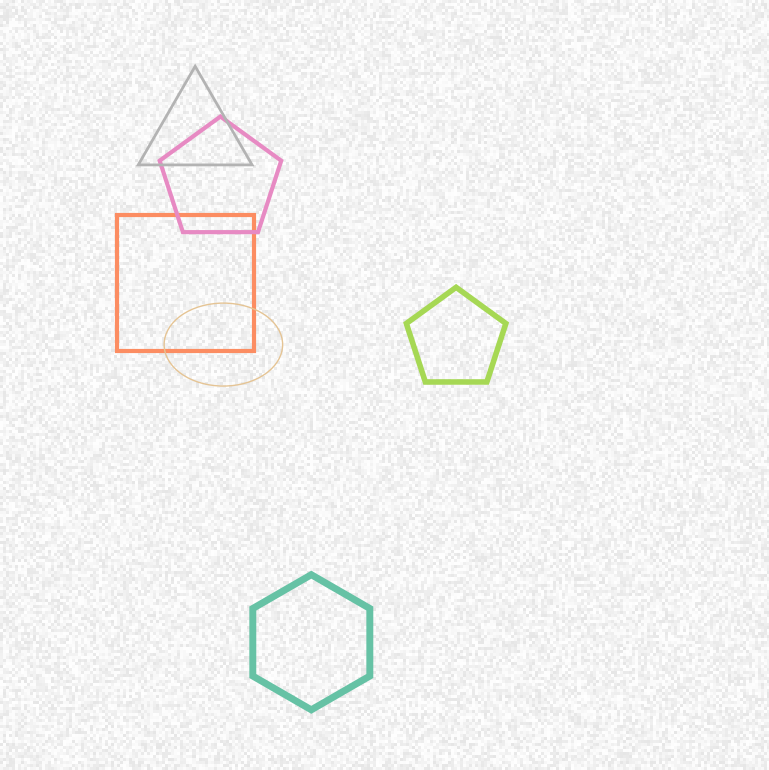[{"shape": "hexagon", "thickness": 2.5, "radius": 0.44, "center": [0.404, 0.166]}, {"shape": "square", "thickness": 1.5, "radius": 0.44, "center": [0.241, 0.633]}, {"shape": "pentagon", "thickness": 1.5, "radius": 0.42, "center": [0.286, 0.766]}, {"shape": "pentagon", "thickness": 2, "radius": 0.34, "center": [0.592, 0.559]}, {"shape": "oval", "thickness": 0.5, "radius": 0.38, "center": [0.29, 0.552]}, {"shape": "triangle", "thickness": 1, "radius": 0.43, "center": [0.253, 0.829]}]